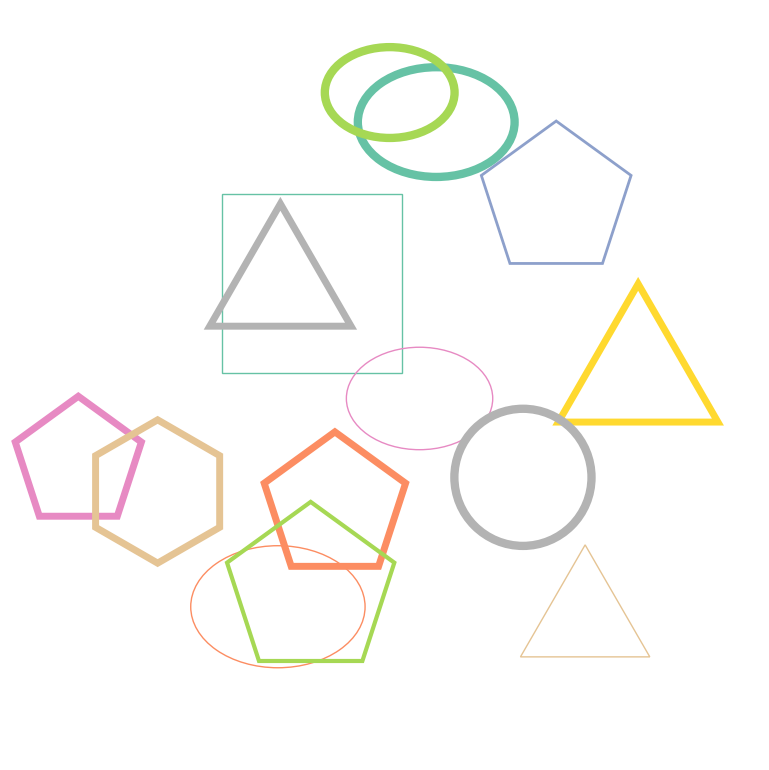[{"shape": "oval", "thickness": 3, "radius": 0.51, "center": [0.567, 0.841]}, {"shape": "square", "thickness": 0.5, "radius": 0.58, "center": [0.405, 0.632]}, {"shape": "oval", "thickness": 0.5, "radius": 0.57, "center": [0.361, 0.212]}, {"shape": "pentagon", "thickness": 2.5, "radius": 0.48, "center": [0.435, 0.343]}, {"shape": "pentagon", "thickness": 1, "radius": 0.51, "center": [0.722, 0.741]}, {"shape": "oval", "thickness": 0.5, "radius": 0.48, "center": [0.545, 0.483]}, {"shape": "pentagon", "thickness": 2.5, "radius": 0.43, "center": [0.102, 0.399]}, {"shape": "oval", "thickness": 3, "radius": 0.42, "center": [0.506, 0.88]}, {"shape": "pentagon", "thickness": 1.5, "radius": 0.57, "center": [0.403, 0.234]}, {"shape": "triangle", "thickness": 2.5, "radius": 0.6, "center": [0.829, 0.512]}, {"shape": "hexagon", "thickness": 2.5, "radius": 0.47, "center": [0.205, 0.362]}, {"shape": "triangle", "thickness": 0.5, "radius": 0.48, "center": [0.76, 0.195]}, {"shape": "circle", "thickness": 3, "radius": 0.45, "center": [0.679, 0.38]}, {"shape": "triangle", "thickness": 2.5, "radius": 0.53, "center": [0.364, 0.629]}]